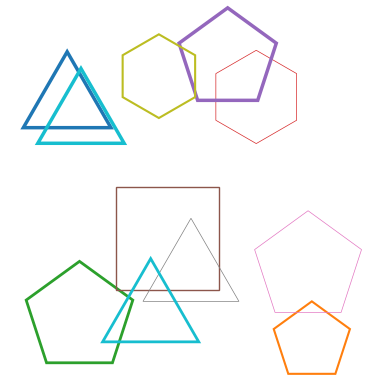[{"shape": "triangle", "thickness": 2.5, "radius": 0.66, "center": [0.174, 0.734]}, {"shape": "pentagon", "thickness": 1.5, "radius": 0.52, "center": [0.81, 0.113]}, {"shape": "pentagon", "thickness": 2, "radius": 0.73, "center": [0.206, 0.176]}, {"shape": "hexagon", "thickness": 0.5, "radius": 0.61, "center": [0.666, 0.748]}, {"shape": "pentagon", "thickness": 2.5, "radius": 0.66, "center": [0.591, 0.847]}, {"shape": "square", "thickness": 1, "radius": 0.67, "center": [0.436, 0.38]}, {"shape": "pentagon", "thickness": 0.5, "radius": 0.73, "center": [0.8, 0.307]}, {"shape": "triangle", "thickness": 0.5, "radius": 0.72, "center": [0.496, 0.289]}, {"shape": "hexagon", "thickness": 1.5, "radius": 0.54, "center": [0.413, 0.802]}, {"shape": "triangle", "thickness": 2, "radius": 0.72, "center": [0.391, 0.184]}, {"shape": "triangle", "thickness": 2.5, "radius": 0.65, "center": [0.21, 0.693]}]